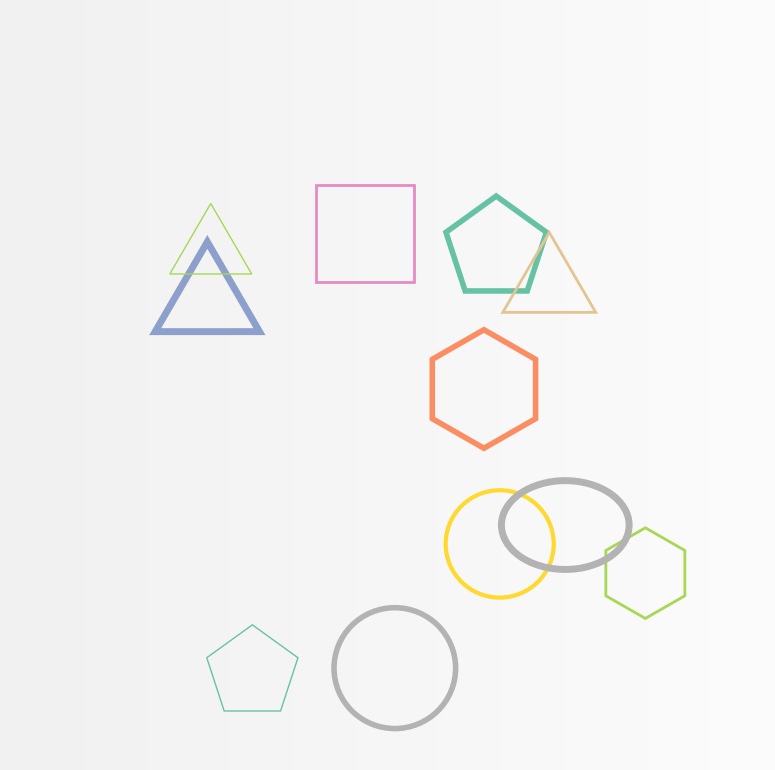[{"shape": "pentagon", "thickness": 0.5, "radius": 0.31, "center": [0.326, 0.127]}, {"shape": "pentagon", "thickness": 2, "radius": 0.34, "center": [0.64, 0.677]}, {"shape": "hexagon", "thickness": 2, "radius": 0.38, "center": [0.624, 0.495]}, {"shape": "triangle", "thickness": 2.5, "radius": 0.39, "center": [0.268, 0.608]}, {"shape": "square", "thickness": 1, "radius": 0.32, "center": [0.471, 0.696]}, {"shape": "triangle", "thickness": 0.5, "radius": 0.31, "center": [0.272, 0.675]}, {"shape": "hexagon", "thickness": 1, "radius": 0.29, "center": [0.833, 0.256]}, {"shape": "circle", "thickness": 1.5, "radius": 0.35, "center": [0.645, 0.294]}, {"shape": "triangle", "thickness": 1, "radius": 0.35, "center": [0.709, 0.629]}, {"shape": "circle", "thickness": 2, "radius": 0.39, "center": [0.509, 0.132]}, {"shape": "oval", "thickness": 2.5, "radius": 0.41, "center": [0.729, 0.318]}]